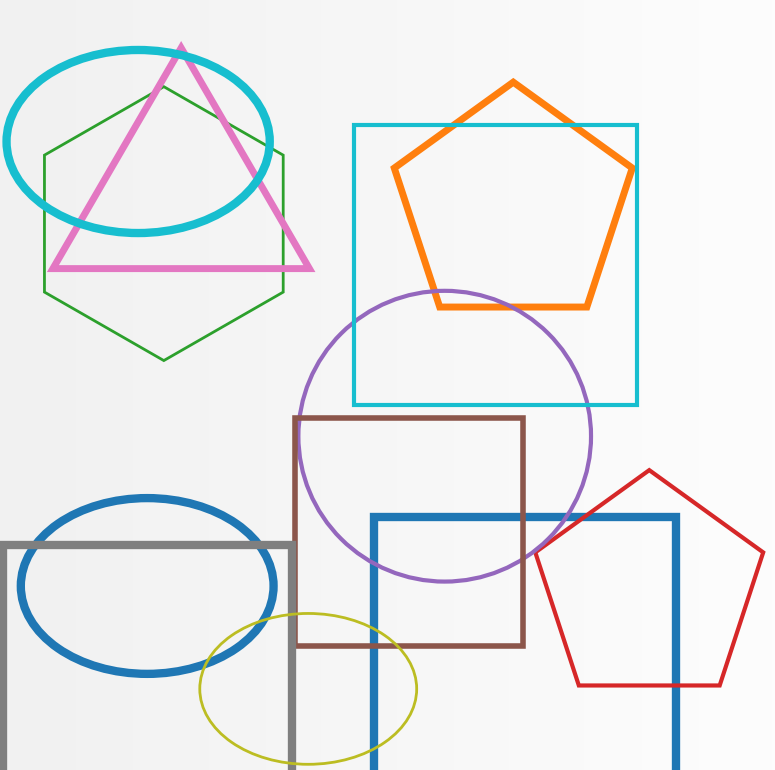[{"shape": "square", "thickness": 3, "radius": 0.98, "center": [0.678, 0.134]}, {"shape": "oval", "thickness": 3, "radius": 0.82, "center": [0.19, 0.239]}, {"shape": "pentagon", "thickness": 2.5, "radius": 0.81, "center": [0.662, 0.732]}, {"shape": "hexagon", "thickness": 1, "radius": 0.89, "center": [0.211, 0.71]}, {"shape": "pentagon", "thickness": 1.5, "radius": 0.77, "center": [0.838, 0.235]}, {"shape": "circle", "thickness": 1.5, "radius": 0.94, "center": [0.574, 0.434]}, {"shape": "square", "thickness": 2, "radius": 0.74, "center": [0.528, 0.309]}, {"shape": "triangle", "thickness": 2.5, "radius": 0.96, "center": [0.234, 0.747]}, {"shape": "square", "thickness": 3, "radius": 0.93, "center": [0.19, 0.105]}, {"shape": "oval", "thickness": 1, "radius": 0.7, "center": [0.398, 0.105]}, {"shape": "square", "thickness": 1.5, "radius": 0.91, "center": [0.639, 0.656]}, {"shape": "oval", "thickness": 3, "radius": 0.85, "center": [0.178, 0.816]}]